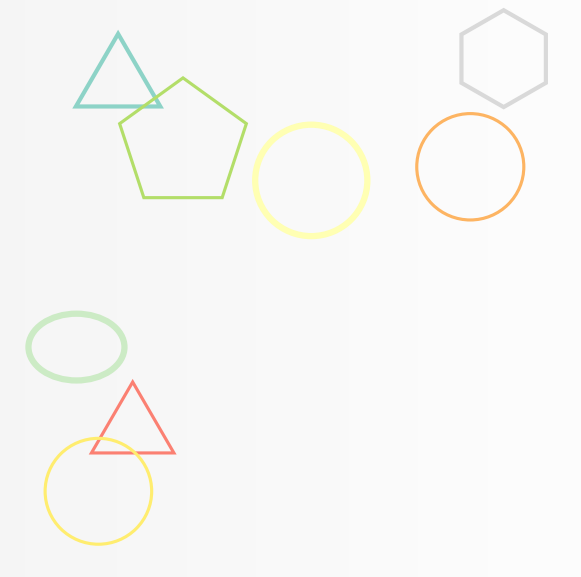[{"shape": "triangle", "thickness": 2, "radius": 0.42, "center": [0.203, 0.857]}, {"shape": "circle", "thickness": 3, "radius": 0.48, "center": [0.536, 0.687]}, {"shape": "triangle", "thickness": 1.5, "radius": 0.41, "center": [0.228, 0.256]}, {"shape": "circle", "thickness": 1.5, "radius": 0.46, "center": [0.809, 0.71]}, {"shape": "pentagon", "thickness": 1.5, "radius": 0.57, "center": [0.315, 0.75]}, {"shape": "hexagon", "thickness": 2, "radius": 0.42, "center": [0.867, 0.898]}, {"shape": "oval", "thickness": 3, "radius": 0.41, "center": [0.132, 0.398]}, {"shape": "circle", "thickness": 1.5, "radius": 0.46, "center": [0.169, 0.148]}]